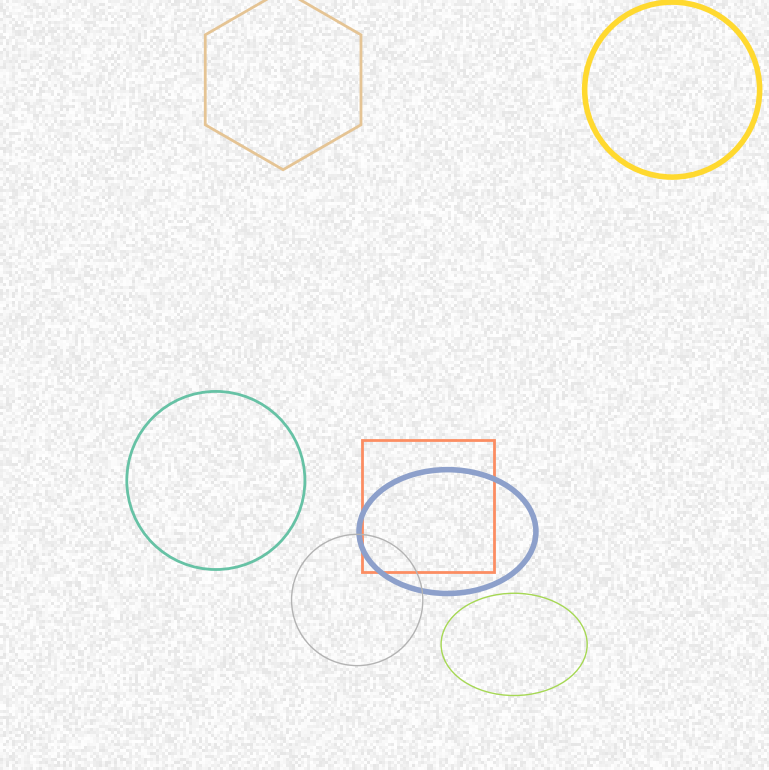[{"shape": "circle", "thickness": 1, "radius": 0.58, "center": [0.28, 0.376]}, {"shape": "square", "thickness": 1, "radius": 0.43, "center": [0.556, 0.343]}, {"shape": "oval", "thickness": 2, "radius": 0.57, "center": [0.581, 0.31]}, {"shape": "oval", "thickness": 0.5, "radius": 0.47, "center": [0.668, 0.163]}, {"shape": "circle", "thickness": 2, "radius": 0.57, "center": [0.873, 0.884]}, {"shape": "hexagon", "thickness": 1, "radius": 0.58, "center": [0.368, 0.896]}, {"shape": "circle", "thickness": 0.5, "radius": 0.43, "center": [0.464, 0.221]}]